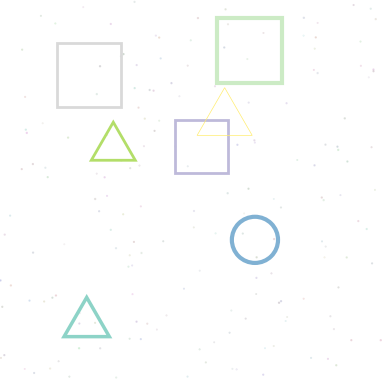[{"shape": "triangle", "thickness": 2.5, "radius": 0.34, "center": [0.225, 0.16]}, {"shape": "square", "thickness": 2, "radius": 0.34, "center": [0.523, 0.619]}, {"shape": "circle", "thickness": 3, "radius": 0.3, "center": [0.662, 0.377]}, {"shape": "triangle", "thickness": 2, "radius": 0.33, "center": [0.294, 0.617]}, {"shape": "square", "thickness": 2, "radius": 0.41, "center": [0.232, 0.806]}, {"shape": "square", "thickness": 3, "radius": 0.42, "center": [0.647, 0.868]}, {"shape": "triangle", "thickness": 0.5, "radius": 0.41, "center": [0.583, 0.69]}]